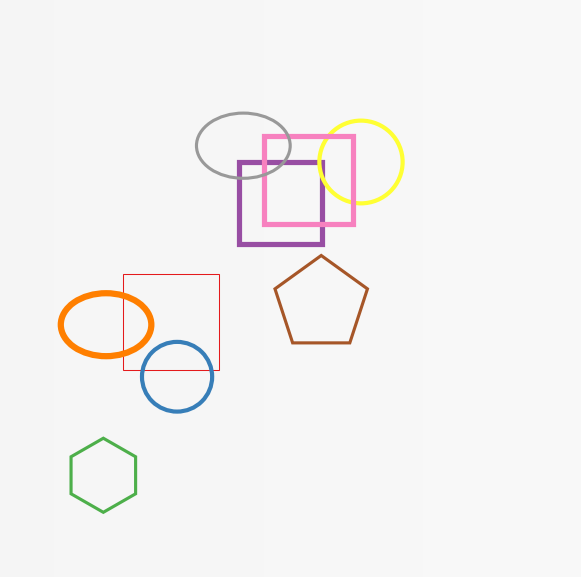[{"shape": "square", "thickness": 0.5, "radius": 0.41, "center": [0.294, 0.441]}, {"shape": "circle", "thickness": 2, "radius": 0.3, "center": [0.305, 0.347]}, {"shape": "hexagon", "thickness": 1.5, "radius": 0.32, "center": [0.178, 0.176]}, {"shape": "square", "thickness": 2.5, "radius": 0.35, "center": [0.482, 0.648]}, {"shape": "oval", "thickness": 3, "radius": 0.39, "center": [0.182, 0.437]}, {"shape": "circle", "thickness": 2, "radius": 0.36, "center": [0.621, 0.719]}, {"shape": "pentagon", "thickness": 1.5, "radius": 0.42, "center": [0.553, 0.473]}, {"shape": "square", "thickness": 2.5, "radius": 0.38, "center": [0.531, 0.688]}, {"shape": "oval", "thickness": 1.5, "radius": 0.4, "center": [0.419, 0.747]}]